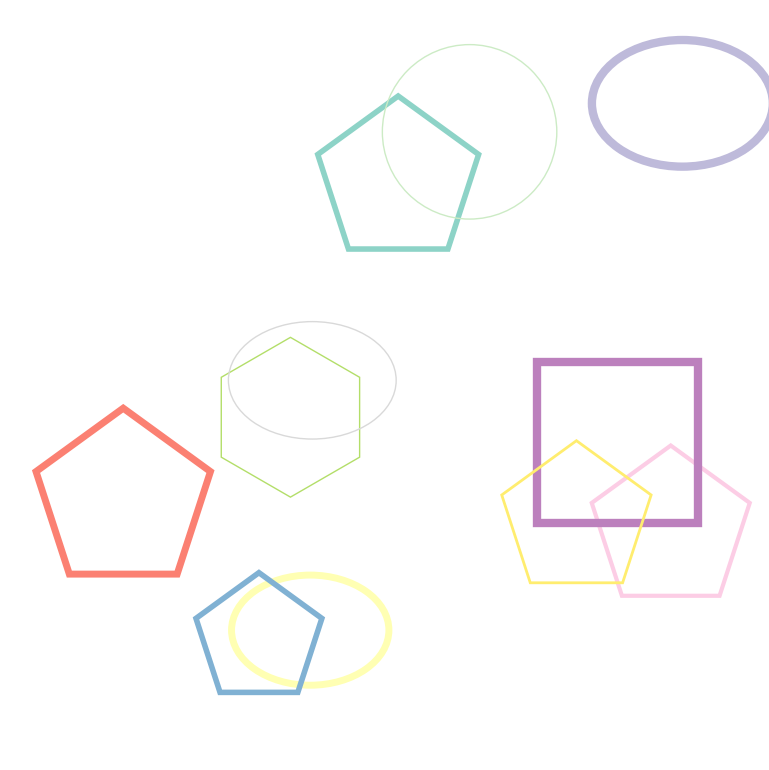[{"shape": "pentagon", "thickness": 2, "radius": 0.55, "center": [0.517, 0.765]}, {"shape": "oval", "thickness": 2.5, "radius": 0.51, "center": [0.403, 0.182]}, {"shape": "oval", "thickness": 3, "radius": 0.59, "center": [0.886, 0.866]}, {"shape": "pentagon", "thickness": 2.5, "radius": 0.6, "center": [0.16, 0.351]}, {"shape": "pentagon", "thickness": 2, "radius": 0.43, "center": [0.336, 0.17]}, {"shape": "hexagon", "thickness": 0.5, "radius": 0.52, "center": [0.377, 0.458]}, {"shape": "pentagon", "thickness": 1.5, "radius": 0.54, "center": [0.871, 0.314]}, {"shape": "oval", "thickness": 0.5, "radius": 0.54, "center": [0.406, 0.506]}, {"shape": "square", "thickness": 3, "radius": 0.52, "center": [0.802, 0.426]}, {"shape": "circle", "thickness": 0.5, "radius": 0.57, "center": [0.61, 0.829]}, {"shape": "pentagon", "thickness": 1, "radius": 0.51, "center": [0.749, 0.326]}]